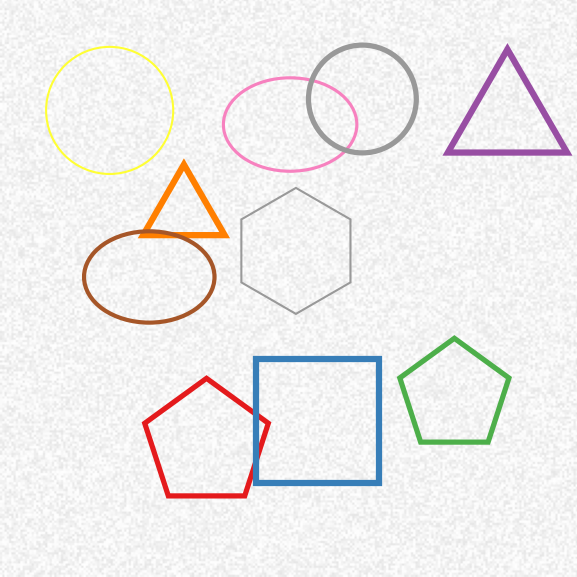[{"shape": "pentagon", "thickness": 2.5, "radius": 0.56, "center": [0.358, 0.231]}, {"shape": "square", "thickness": 3, "radius": 0.53, "center": [0.55, 0.271]}, {"shape": "pentagon", "thickness": 2.5, "radius": 0.5, "center": [0.787, 0.314]}, {"shape": "triangle", "thickness": 3, "radius": 0.6, "center": [0.879, 0.795]}, {"shape": "triangle", "thickness": 3, "radius": 0.41, "center": [0.318, 0.633]}, {"shape": "circle", "thickness": 1, "radius": 0.55, "center": [0.19, 0.808]}, {"shape": "oval", "thickness": 2, "radius": 0.56, "center": [0.258, 0.52]}, {"shape": "oval", "thickness": 1.5, "radius": 0.58, "center": [0.502, 0.784]}, {"shape": "circle", "thickness": 2.5, "radius": 0.47, "center": [0.628, 0.828]}, {"shape": "hexagon", "thickness": 1, "radius": 0.55, "center": [0.512, 0.565]}]